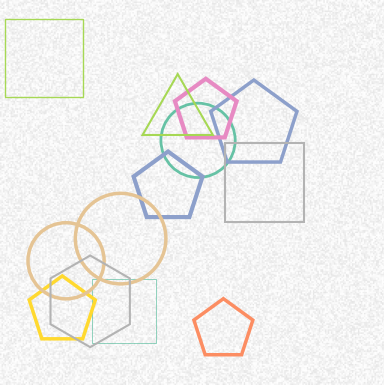[{"shape": "square", "thickness": 0.5, "radius": 0.42, "center": [0.323, 0.192]}, {"shape": "circle", "thickness": 2, "radius": 0.48, "center": [0.514, 0.635]}, {"shape": "pentagon", "thickness": 2.5, "radius": 0.4, "center": [0.58, 0.144]}, {"shape": "pentagon", "thickness": 2.5, "radius": 0.59, "center": [0.659, 0.674]}, {"shape": "pentagon", "thickness": 3, "radius": 0.47, "center": [0.436, 0.512]}, {"shape": "pentagon", "thickness": 3, "radius": 0.42, "center": [0.534, 0.711]}, {"shape": "triangle", "thickness": 1.5, "radius": 0.53, "center": [0.462, 0.702]}, {"shape": "square", "thickness": 1, "radius": 0.51, "center": [0.114, 0.849]}, {"shape": "pentagon", "thickness": 2.5, "radius": 0.45, "center": [0.162, 0.193]}, {"shape": "circle", "thickness": 2.5, "radius": 0.49, "center": [0.172, 0.323]}, {"shape": "circle", "thickness": 2.5, "radius": 0.59, "center": [0.313, 0.38]}, {"shape": "hexagon", "thickness": 1.5, "radius": 0.6, "center": [0.234, 0.217]}, {"shape": "square", "thickness": 1.5, "radius": 0.51, "center": [0.688, 0.526]}]